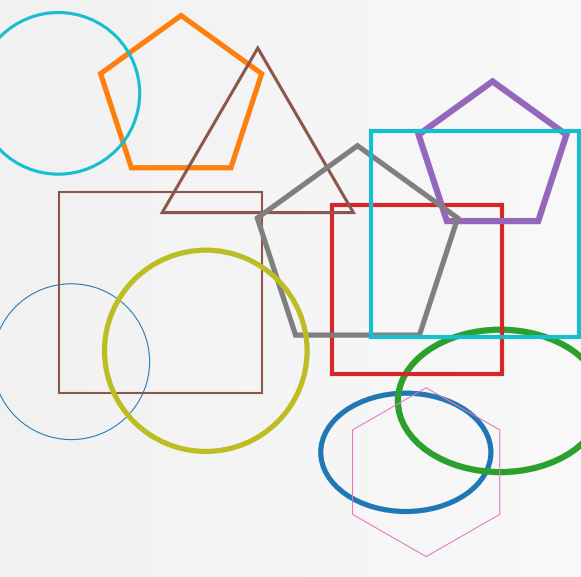[{"shape": "oval", "thickness": 2.5, "radius": 0.73, "center": [0.698, 0.216]}, {"shape": "circle", "thickness": 0.5, "radius": 0.67, "center": [0.123, 0.373]}, {"shape": "pentagon", "thickness": 2.5, "radius": 0.73, "center": [0.312, 0.827]}, {"shape": "oval", "thickness": 3, "radius": 0.88, "center": [0.861, 0.305]}, {"shape": "square", "thickness": 2, "radius": 0.73, "center": [0.717, 0.498]}, {"shape": "pentagon", "thickness": 3, "radius": 0.67, "center": [0.847, 0.725]}, {"shape": "triangle", "thickness": 1.5, "radius": 0.95, "center": [0.443, 0.726]}, {"shape": "square", "thickness": 1, "radius": 0.87, "center": [0.276, 0.493]}, {"shape": "hexagon", "thickness": 0.5, "radius": 0.73, "center": [0.733, 0.182]}, {"shape": "pentagon", "thickness": 2.5, "radius": 0.91, "center": [0.615, 0.566]}, {"shape": "circle", "thickness": 2.5, "radius": 0.87, "center": [0.354, 0.392]}, {"shape": "circle", "thickness": 1.5, "radius": 0.7, "center": [0.1, 0.838]}, {"shape": "square", "thickness": 2, "radius": 0.89, "center": [0.817, 0.594]}]